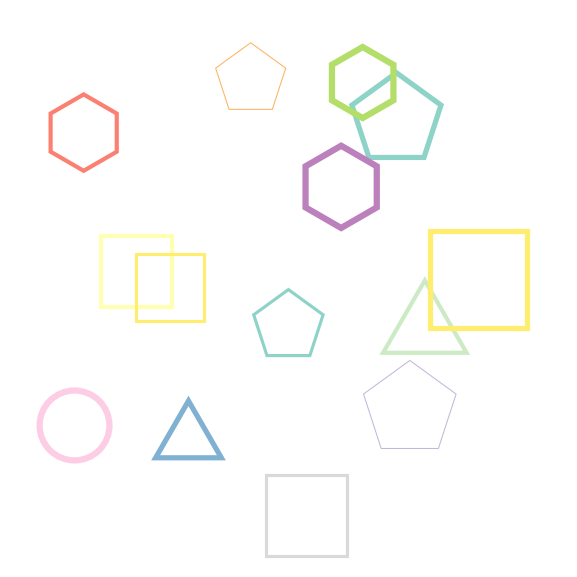[{"shape": "pentagon", "thickness": 1.5, "radius": 0.32, "center": [0.499, 0.435]}, {"shape": "pentagon", "thickness": 2.5, "radius": 0.41, "center": [0.686, 0.792]}, {"shape": "square", "thickness": 2, "radius": 0.31, "center": [0.237, 0.529]}, {"shape": "pentagon", "thickness": 0.5, "radius": 0.42, "center": [0.71, 0.291]}, {"shape": "hexagon", "thickness": 2, "radius": 0.33, "center": [0.145, 0.77]}, {"shape": "triangle", "thickness": 2.5, "radius": 0.33, "center": [0.326, 0.239]}, {"shape": "pentagon", "thickness": 0.5, "radius": 0.32, "center": [0.434, 0.861]}, {"shape": "hexagon", "thickness": 3, "radius": 0.31, "center": [0.628, 0.856]}, {"shape": "circle", "thickness": 3, "radius": 0.3, "center": [0.129, 0.262]}, {"shape": "square", "thickness": 1.5, "radius": 0.35, "center": [0.53, 0.106]}, {"shape": "hexagon", "thickness": 3, "radius": 0.36, "center": [0.591, 0.676]}, {"shape": "triangle", "thickness": 2, "radius": 0.42, "center": [0.736, 0.43]}, {"shape": "square", "thickness": 1.5, "radius": 0.29, "center": [0.294, 0.502]}, {"shape": "square", "thickness": 2.5, "radius": 0.42, "center": [0.829, 0.515]}]